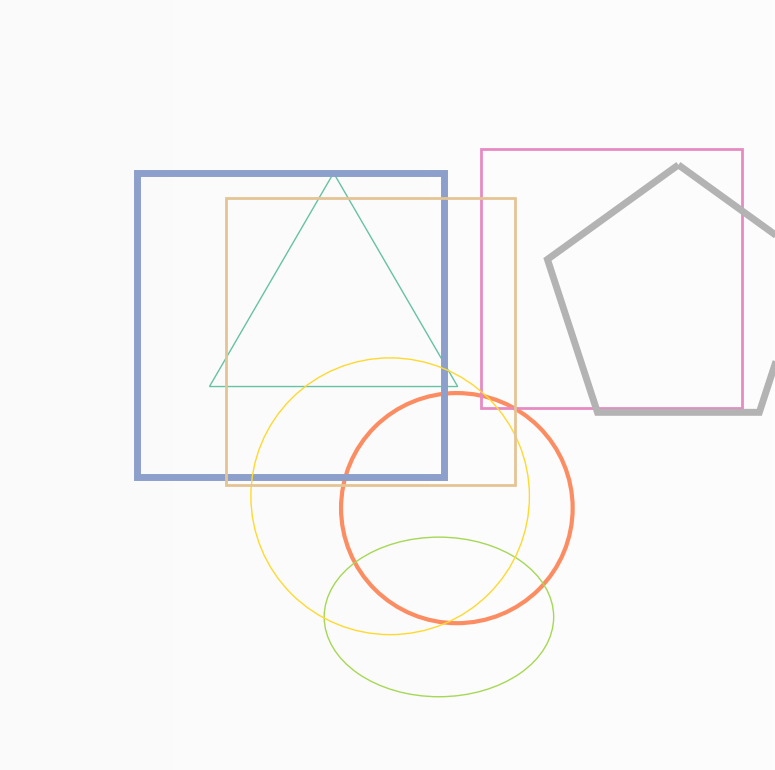[{"shape": "triangle", "thickness": 0.5, "radius": 0.92, "center": [0.43, 0.59]}, {"shape": "circle", "thickness": 1.5, "radius": 0.75, "center": [0.589, 0.34]}, {"shape": "square", "thickness": 2.5, "radius": 0.99, "center": [0.375, 0.578]}, {"shape": "square", "thickness": 1, "radius": 0.84, "center": [0.789, 0.639]}, {"shape": "oval", "thickness": 0.5, "radius": 0.74, "center": [0.566, 0.199]}, {"shape": "circle", "thickness": 0.5, "radius": 0.9, "center": [0.503, 0.356]}, {"shape": "square", "thickness": 1, "radius": 0.93, "center": [0.478, 0.557]}, {"shape": "pentagon", "thickness": 2.5, "radius": 0.89, "center": [0.875, 0.608]}]